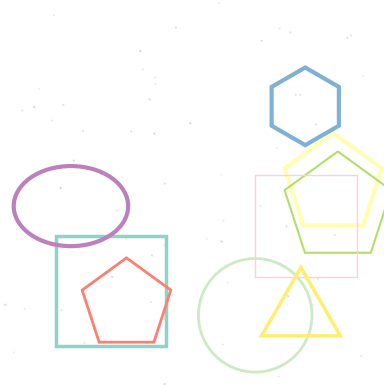[{"shape": "square", "thickness": 2.5, "radius": 0.71, "center": [0.288, 0.245]}, {"shape": "pentagon", "thickness": 3, "radius": 0.66, "center": [0.865, 0.522]}, {"shape": "pentagon", "thickness": 2, "radius": 0.61, "center": [0.329, 0.209]}, {"shape": "hexagon", "thickness": 3, "radius": 0.5, "center": [0.793, 0.724]}, {"shape": "pentagon", "thickness": 1.5, "radius": 0.73, "center": [0.878, 0.461]}, {"shape": "square", "thickness": 1, "radius": 0.66, "center": [0.795, 0.414]}, {"shape": "oval", "thickness": 3, "radius": 0.74, "center": [0.184, 0.465]}, {"shape": "circle", "thickness": 2, "radius": 0.74, "center": [0.663, 0.181]}, {"shape": "triangle", "thickness": 2.5, "radius": 0.59, "center": [0.782, 0.187]}]